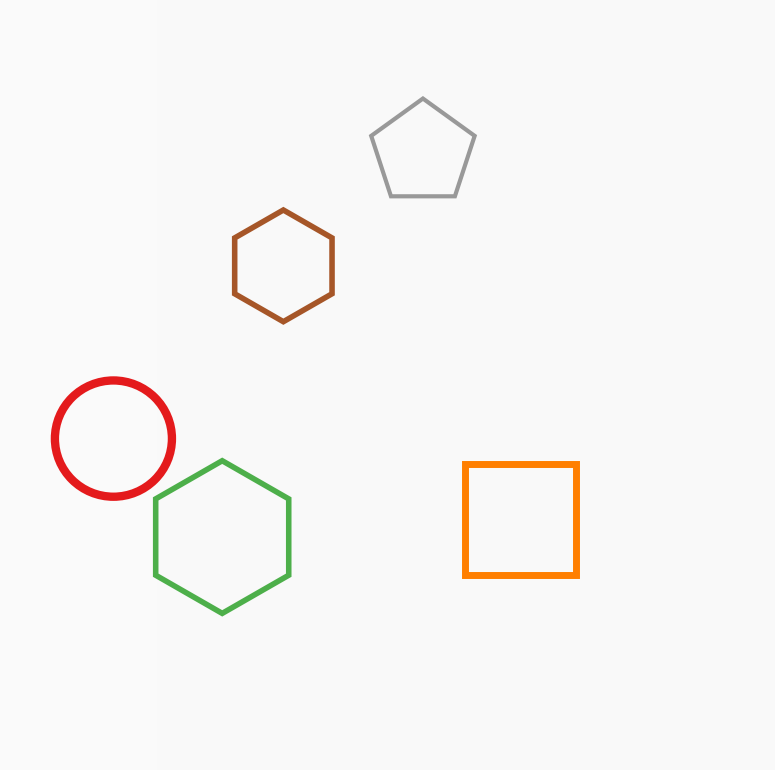[{"shape": "circle", "thickness": 3, "radius": 0.38, "center": [0.146, 0.43]}, {"shape": "hexagon", "thickness": 2, "radius": 0.5, "center": [0.287, 0.303]}, {"shape": "square", "thickness": 2.5, "radius": 0.36, "center": [0.672, 0.326]}, {"shape": "hexagon", "thickness": 2, "radius": 0.36, "center": [0.366, 0.655]}, {"shape": "pentagon", "thickness": 1.5, "radius": 0.35, "center": [0.546, 0.802]}]